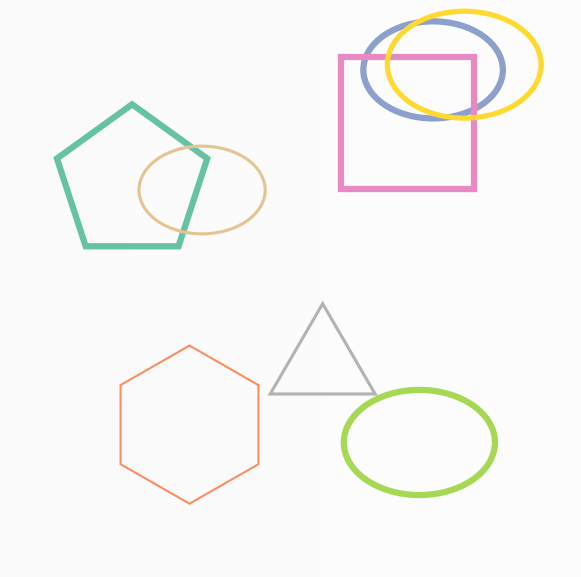[{"shape": "pentagon", "thickness": 3, "radius": 0.68, "center": [0.227, 0.683]}, {"shape": "hexagon", "thickness": 1, "radius": 0.68, "center": [0.326, 0.264]}, {"shape": "oval", "thickness": 3, "radius": 0.6, "center": [0.745, 0.878]}, {"shape": "square", "thickness": 3, "radius": 0.57, "center": [0.701, 0.786]}, {"shape": "oval", "thickness": 3, "radius": 0.65, "center": [0.722, 0.233]}, {"shape": "oval", "thickness": 2.5, "radius": 0.66, "center": [0.799, 0.887]}, {"shape": "oval", "thickness": 1.5, "radius": 0.54, "center": [0.348, 0.67]}, {"shape": "triangle", "thickness": 1.5, "radius": 0.52, "center": [0.555, 0.369]}]